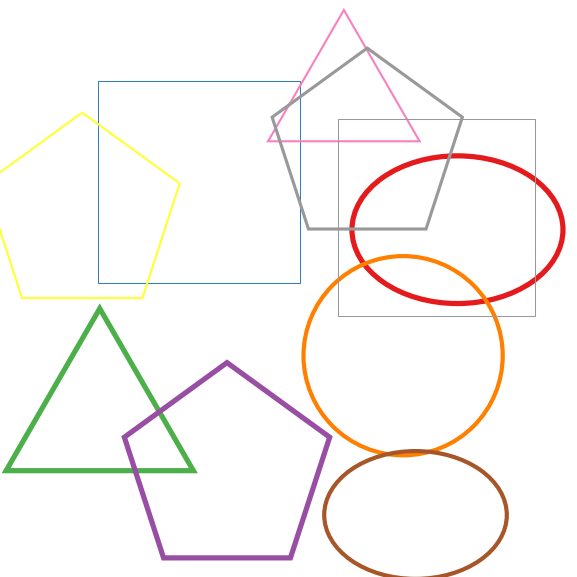[{"shape": "oval", "thickness": 2.5, "radius": 0.91, "center": [0.792, 0.601]}, {"shape": "square", "thickness": 0.5, "radius": 0.87, "center": [0.344, 0.684]}, {"shape": "triangle", "thickness": 2.5, "radius": 0.94, "center": [0.173, 0.278]}, {"shape": "pentagon", "thickness": 2.5, "radius": 0.93, "center": [0.393, 0.184]}, {"shape": "circle", "thickness": 2, "radius": 0.86, "center": [0.698, 0.383]}, {"shape": "pentagon", "thickness": 1, "radius": 0.89, "center": [0.142, 0.627]}, {"shape": "oval", "thickness": 2, "radius": 0.79, "center": [0.72, 0.107]}, {"shape": "triangle", "thickness": 1, "radius": 0.76, "center": [0.595, 0.83]}, {"shape": "pentagon", "thickness": 1.5, "radius": 0.87, "center": [0.636, 0.743]}, {"shape": "square", "thickness": 0.5, "radius": 0.85, "center": [0.756, 0.622]}]